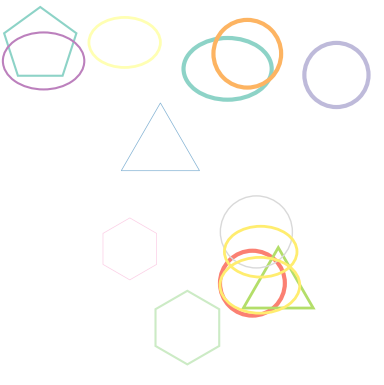[{"shape": "oval", "thickness": 3, "radius": 0.57, "center": [0.591, 0.821]}, {"shape": "pentagon", "thickness": 1.5, "radius": 0.49, "center": [0.105, 0.883]}, {"shape": "oval", "thickness": 2, "radius": 0.46, "center": [0.324, 0.89]}, {"shape": "circle", "thickness": 3, "radius": 0.42, "center": [0.874, 0.805]}, {"shape": "circle", "thickness": 3, "radius": 0.42, "center": [0.656, 0.265]}, {"shape": "triangle", "thickness": 0.5, "radius": 0.59, "center": [0.417, 0.615]}, {"shape": "circle", "thickness": 3, "radius": 0.44, "center": [0.642, 0.86]}, {"shape": "triangle", "thickness": 2, "radius": 0.52, "center": [0.723, 0.252]}, {"shape": "hexagon", "thickness": 0.5, "radius": 0.4, "center": [0.337, 0.354]}, {"shape": "circle", "thickness": 1, "radius": 0.47, "center": [0.666, 0.398]}, {"shape": "oval", "thickness": 1.5, "radius": 0.53, "center": [0.113, 0.842]}, {"shape": "hexagon", "thickness": 1.5, "radius": 0.48, "center": [0.487, 0.149]}, {"shape": "oval", "thickness": 2, "radius": 0.47, "center": [0.677, 0.346]}, {"shape": "oval", "thickness": 2, "radius": 0.52, "center": [0.675, 0.259]}]